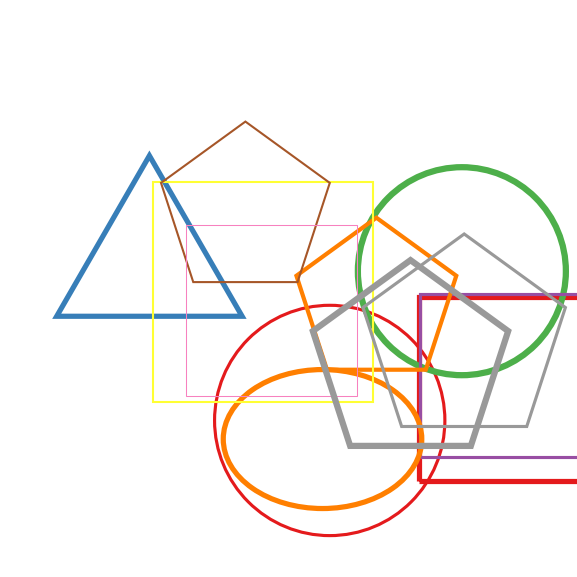[{"shape": "circle", "thickness": 1.5, "radius": 1.0, "center": [0.571, 0.271]}, {"shape": "square", "thickness": 2.5, "radius": 0.79, "center": [0.885, 0.326]}, {"shape": "triangle", "thickness": 2.5, "radius": 0.93, "center": [0.259, 0.544]}, {"shape": "circle", "thickness": 3, "radius": 0.9, "center": [0.8, 0.53]}, {"shape": "square", "thickness": 1.5, "radius": 0.71, "center": [0.868, 0.349]}, {"shape": "pentagon", "thickness": 2, "radius": 0.73, "center": [0.652, 0.477]}, {"shape": "oval", "thickness": 2.5, "radius": 0.86, "center": [0.558, 0.239]}, {"shape": "square", "thickness": 1, "radius": 0.95, "center": [0.456, 0.493]}, {"shape": "pentagon", "thickness": 1, "radius": 0.77, "center": [0.425, 0.635]}, {"shape": "square", "thickness": 0.5, "radius": 0.74, "center": [0.47, 0.462]}, {"shape": "pentagon", "thickness": 3, "radius": 0.89, "center": [0.711, 0.371]}, {"shape": "pentagon", "thickness": 1.5, "radius": 0.92, "center": [0.804, 0.41]}]